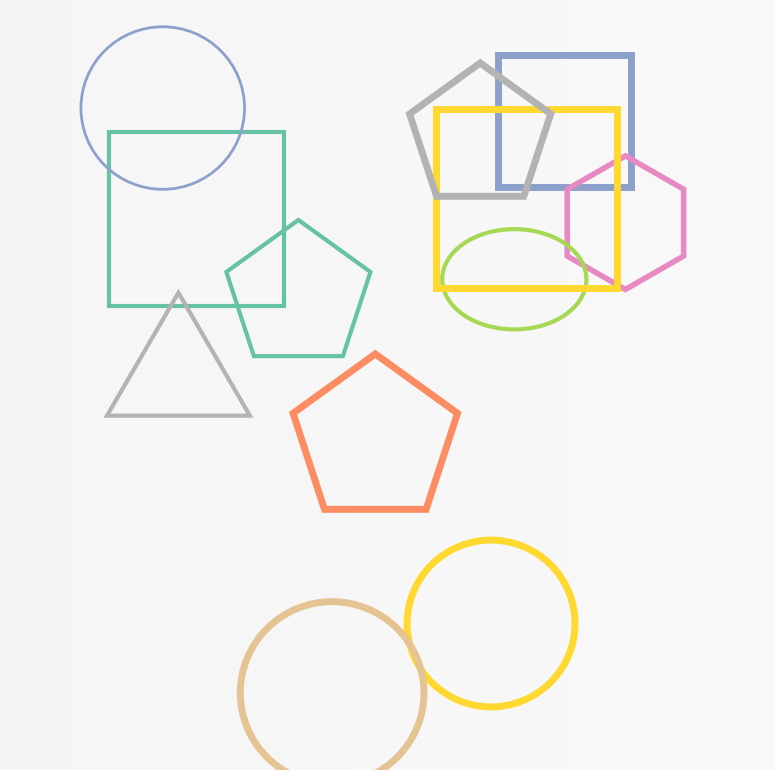[{"shape": "square", "thickness": 1.5, "radius": 0.57, "center": [0.254, 0.716]}, {"shape": "pentagon", "thickness": 1.5, "radius": 0.49, "center": [0.385, 0.617]}, {"shape": "pentagon", "thickness": 2.5, "radius": 0.56, "center": [0.484, 0.429]}, {"shape": "square", "thickness": 2.5, "radius": 0.43, "center": [0.729, 0.843]}, {"shape": "circle", "thickness": 1, "radius": 0.53, "center": [0.21, 0.86]}, {"shape": "hexagon", "thickness": 2, "radius": 0.43, "center": [0.807, 0.711]}, {"shape": "oval", "thickness": 1.5, "radius": 0.47, "center": [0.664, 0.637]}, {"shape": "square", "thickness": 2.5, "radius": 0.58, "center": [0.679, 0.742]}, {"shape": "circle", "thickness": 2.5, "radius": 0.54, "center": [0.634, 0.19]}, {"shape": "circle", "thickness": 2.5, "radius": 0.59, "center": [0.429, 0.1]}, {"shape": "triangle", "thickness": 1.5, "radius": 0.53, "center": [0.23, 0.513]}, {"shape": "pentagon", "thickness": 2.5, "radius": 0.48, "center": [0.62, 0.822]}]